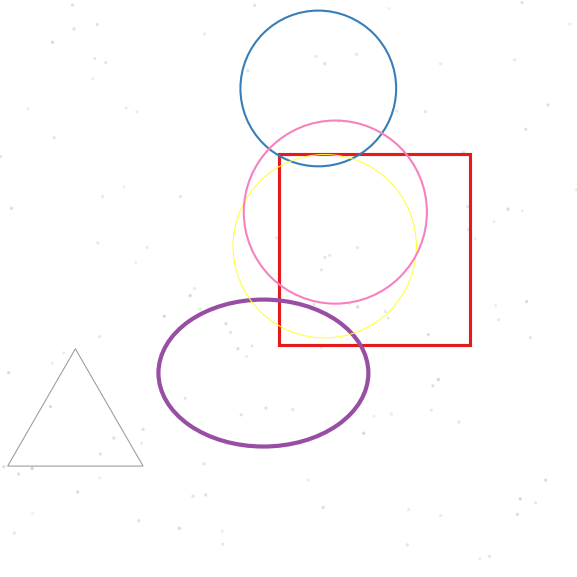[{"shape": "square", "thickness": 1.5, "radius": 0.83, "center": [0.648, 0.567]}, {"shape": "circle", "thickness": 1, "radius": 0.67, "center": [0.551, 0.846]}, {"shape": "oval", "thickness": 2, "radius": 0.91, "center": [0.456, 0.353]}, {"shape": "circle", "thickness": 0.5, "radius": 0.79, "center": [0.562, 0.573]}, {"shape": "circle", "thickness": 1, "radius": 0.79, "center": [0.581, 0.632]}, {"shape": "triangle", "thickness": 0.5, "radius": 0.68, "center": [0.131, 0.26]}]